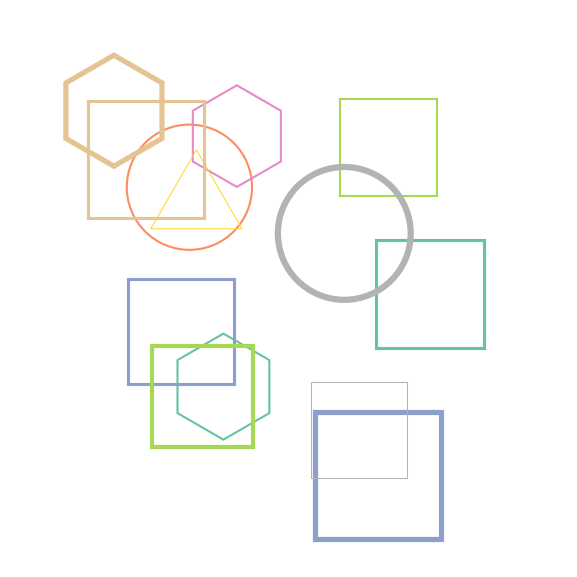[{"shape": "square", "thickness": 1.5, "radius": 0.47, "center": [0.745, 0.491]}, {"shape": "hexagon", "thickness": 1, "radius": 0.46, "center": [0.387, 0.33]}, {"shape": "circle", "thickness": 1, "radius": 0.54, "center": [0.328, 0.675]}, {"shape": "square", "thickness": 1.5, "radius": 0.46, "center": [0.314, 0.425]}, {"shape": "square", "thickness": 2.5, "radius": 0.55, "center": [0.654, 0.176]}, {"shape": "hexagon", "thickness": 1, "radius": 0.44, "center": [0.41, 0.763]}, {"shape": "square", "thickness": 2, "radius": 0.44, "center": [0.35, 0.312]}, {"shape": "square", "thickness": 1, "radius": 0.42, "center": [0.673, 0.744]}, {"shape": "triangle", "thickness": 0.5, "radius": 0.46, "center": [0.34, 0.648]}, {"shape": "square", "thickness": 1.5, "radius": 0.51, "center": [0.253, 0.723]}, {"shape": "hexagon", "thickness": 2.5, "radius": 0.48, "center": [0.197, 0.807]}, {"shape": "square", "thickness": 0.5, "radius": 0.42, "center": [0.621, 0.254]}, {"shape": "circle", "thickness": 3, "radius": 0.57, "center": [0.596, 0.595]}]